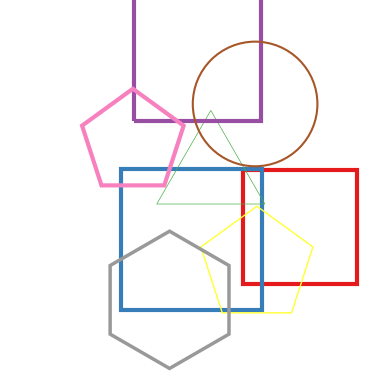[{"shape": "square", "thickness": 3, "radius": 0.74, "center": [0.779, 0.41]}, {"shape": "square", "thickness": 3, "radius": 0.91, "center": [0.497, 0.378]}, {"shape": "triangle", "thickness": 0.5, "radius": 0.81, "center": [0.548, 0.551]}, {"shape": "square", "thickness": 3, "radius": 0.83, "center": [0.513, 0.851]}, {"shape": "pentagon", "thickness": 1, "radius": 0.77, "center": [0.667, 0.311]}, {"shape": "circle", "thickness": 1.5, "radius": 0.81, "center": [0.663, 0.73]}, {"shape": "pentagon", "thickness": 3, "radius": 0.69, "center": [0.345, 0.631]}, {"shape": "hexagon", "thickness": 2.5, "radius": 0.89, "center": [0.44, 0.221]}]